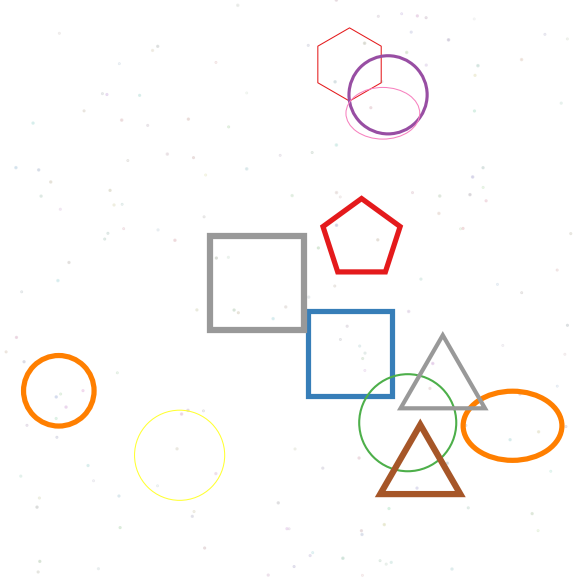[{"shape": "pentagon", "thickness": 2.5, "radius": 0.35, "center": [0.626, 0.585]}, {"shape": "hexagon", "thickness": 0.5, "radius": 0.32, "center": [0.605, 0.888]}, {"shape": "square", "thickness": 2.5, "radius": 0.37, "center": [0.606, 0.387]}, {"shape": "circle", "thickness": 1, "radius": 0.42, "center": [0.706, 0.267]}, {"shape": "circle", "thickness": 1.5, "radius": 0.34, "center": [0.672, 0.835]}, {"shape": "circle", "thickness": 2.5, "radius": 0.31, "center": [0.102, 0.322]}, {"shape": "oval", "thickness": 2.5, "radius": 0.43, "center": [0.888, 0.262]}, {"shape": "circle", "thickness": 0.5, "radius": 0.39, "center": [0.311, 0.211]}, {"shape": "triangle", "thickness": 3, "radius": 0.4, "center": [0.728, 0.184]}, {"shape": "oval", "thickness": 0.5, "radius": 0.32, "center": [0.663, 0.803]}, {"shape": "triangle", "thickness": 2, "radius": 0.42, "center": [0.767, 0.334]}, {"shape": "square", "thickness": 3, "radius": 0.4, "center": [0.445, 0.509]}]